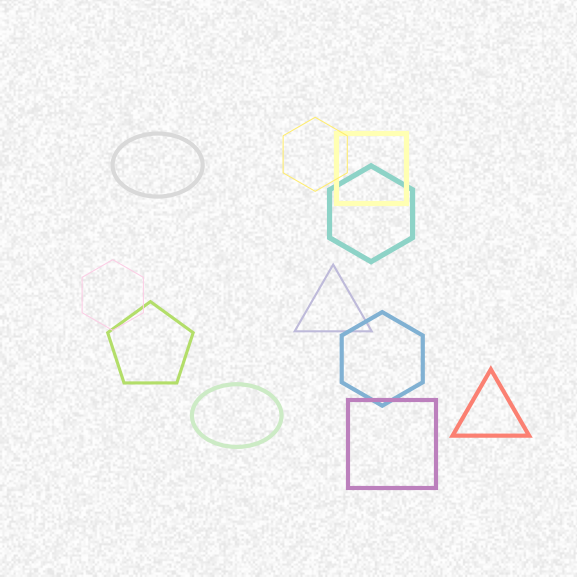[{"shape": "hexagon", "thickness": 2.5, "radius": 0.42, "center": [0.643, 0.629]}, {"shape": "square", "thickness": 2.5, "radius": 0.31, "center": [0.642, 0.708]}, {"shape": "triangle", "thickness": 1, "radius": 0.39, "center": [0.577, 0.464]}, {"shape": "triangle", "thickness": 2, "radius": 0.38, "center": [0.85, 0.283]}, {"shape": "hexagon", "thickness": 2, "radius": 0.41, "center": [0.662, 0.378]}, {"shape": "pentagon", "thickness": 1.5, "radius": 0.39, "center": [0.26, 0.399]}, {"shape": "hexagon", "thickness": 0.5, "radius": 0.31, "center": [0.195, 0.488]}, {"shape": "oval", "thickness": 2, "radius": 0.39, "center": [0.273, 0.713]}, {"shape": "square", "thickness": 2, "radius": 0.38, "center": [0.679, 0.23]}, {"shape": "oval", "thickness": 2, "radius": 0.39, "center": [0.41, 0.28]}, {"shape": "hexagon", "thickness": 0.5, "radius": 0.32, "center": [0.546, 0.732]}]